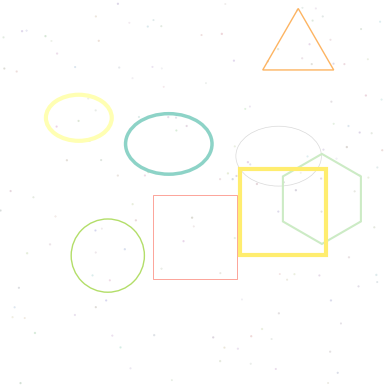[{"shape": "oval", "thickness": 2.5, "radius": 0.56, "center": [0.438, 0.626]}, {"shape": "oval", "thickness": 3, "radius": 0.43, "center": [0.205, 0.694]}, {"shape": "square", "thickness": 0.5, "radius": 0.54, "center": [0.506, 0.384]}, {"shape": "triangle", "thickness": 1, "radius": 0.53, "center": [0.775, 0.872]}, {"shape": "circle", "thickness": 1, "radius": 0.48, "center": [0.28, 0.336]}, {"shape": "oval", "thickness": 0.5, "radius": 0.56, "center": [0.724, 0.594]}, {"shape": "hexagon", "thickness": 1.5, "radius": 0.58, "center": [0.836, 0.483]}, {"shape": "square", "thickness": 3, "radius": 0.56, "center": [0.735, 0.45]}]